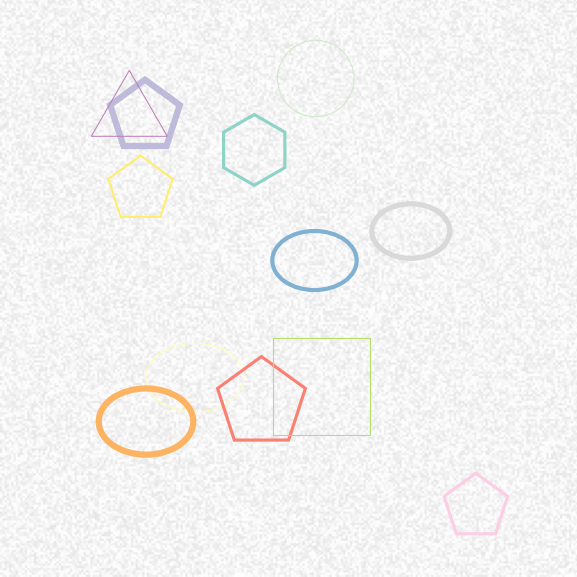[{"shape": "hexagon", "thickness": 1.5, "radius": 0.31, "center": [0.44, 0.74]}, {"shape": "oval", "thickness": 0.5, "radius": 0.42, "center": [0.337, 0.345]}, {"shape": "pentagon", "thickness": 3, "radius": 0.32, "center": [0.251, 0.798]}, {"shape": "pentagon", "thickness": 1.5, "radius": 0.4, "center": [0.453, 0.302]}, {"shape": "oval", "thickness": 2, "radius": 0.37, "center": [0.545, 0.548]}, {"shape": "oval", "thickness": 3, "radius": 0.41, "center": [0.253, 0.269]}, {"shape": "square", "thickness": 0.5, "radius": 0.42, "center": [0.557, 0.33]}, {"shape": "pentagon", "thickness": 1.5, "radius": 0.29, "center": [0.824, 0.122]}, {"shape": "oval", "thickness": 2.5, "radius": 0.34, "center": [0.711, 0.599]}, {"shape": "triangle", "thickness": 0.5, "radius": 0.38, "center": [0.224, 0.801]}, {"shape": "circle", "thickness": 0.5, "radius": 0.33, "center": [0.547, 0.863]}, {"shape": "pentagon", "thickness": 1, "radius": 0.29, "center": [0.243, 0.671]}]